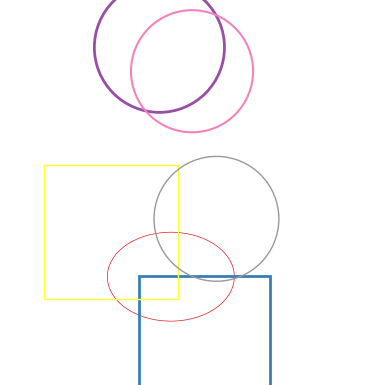[{"shape": "oval", "thickness": 0.5, "radius": 0.82, "center": [0.444, 0.281]}, {"shape": "square", "thickness": 2, "radius": 0.85, "center": [0.531, 0.114]}, {"shape": "circle", "thickness": 2, "radius": 0.85, "center": [0.414, 0.877]}, {"shape": "square", "thickness": 1, "radius": 0.87, "center": [0.289, 0.397]}, {"shape": "circle", "thickness": 1.5, "radius": 0.79, "center": [0.499, 0.815]}, {"shape": "circle", "thickness": 1, "radius": 0.81, "center": [0.562, 0.432]}]